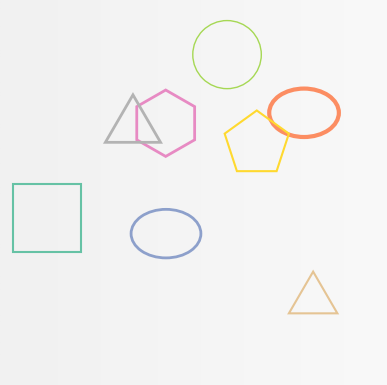[{"shape": "square", "thickness": 1.5, "radius": 0.44, "center": [0.122, 0.434]}, {"shape": "oval", "thickness": 3, "radius": 0.45, "center": [0.785, 0.707]}, {"shape": "oval", "thickness": 2, "radius": 0.45, "center": [0.428, 0.393]}, {"shape": "hexagon", "thickness": 2, "radius": 0.43, "center": [0.428, 0.68]}, {"shape": "circle", "thickness": 1, "radius": 0.44, "center": [0.586, 0.858]}, {"shape": "pentagon", "thickness": 1.5, "radius": 0.44, "center": [0.663, 0.626]}, {"shape": "triangle", "thickness": 1.5, "radius": 0.36, "center": [0.808, 0.222]}, {"shape": "triangle", "thickness": 2, "radius": 0.41, "center": [0.343, 0.671]}]